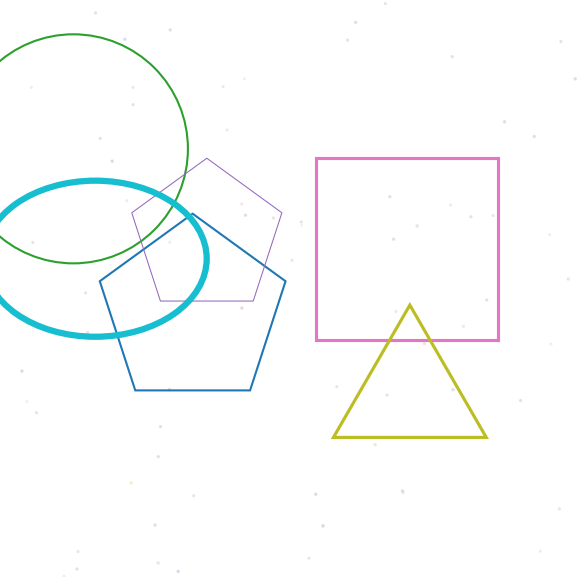[{"shape": "pentagon", "thickness": 1, "radius": 0.85, "center": [0.334, 0.46]}, {"shape": "circle", "thickness": 1, "radius": 0.99, "center": [0.127, 0.741]}, {"shape": "pentagon", "thickness": 0.5, "radius": 0.68, "center": [0.358, 0.588]}, {"shape": "square", "thickness": 1.5, "radius": 0.79, "center": [0.705, 0.568]}, {"shape": "triangle", "thickness": 1.5, "radius": 0.76, "center": [0.71, 0.318]}, {"shape": "oval", "thickness": 3, "radius": 0.97, "center": [0.165, 0.551]}]